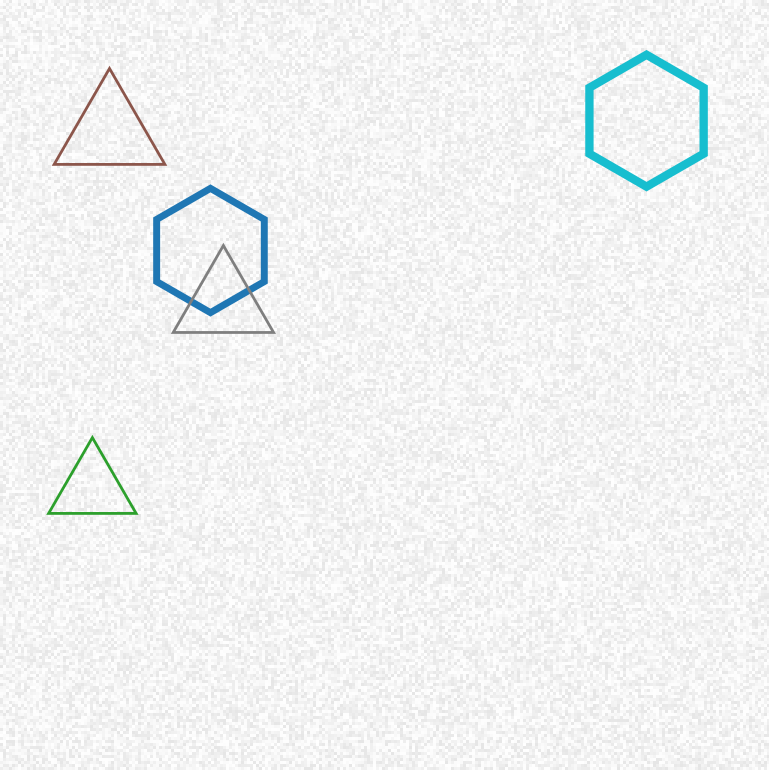[{"shape": "hexagon", "thickness": 2.5, "radius": 0.4, "center": [0.273, 0.675]}, {"shape": "triangle", "thickness": 1, "radius": 0.33, "center": [0.12, 0.366]}, {"shape": "triangle", "thickness": 1, "radius": 0.42, "center": [0.142, 0.828]}, {"shape": "triangle", "thickness": 1, "radius": 0.38, "center": [0.29, 0.606]}, {"shape": "hexagon", "thickness": 3, "radius": 0.43, "center": [0.84, 0.843]}]